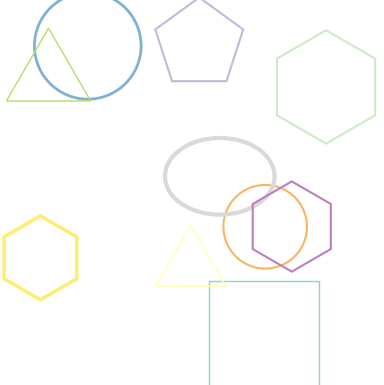[{"shape": "square", "thickness": 1, "radius": 0.72, "center": [0.685, 0.127]}, {"shape": "triangle", "thickness": 1, "radius": 0.53, "center": [0.496, 0.309]}, {"shape": "pentagon", "thickness": 1.5, "radius": 0.6, "center": [0.518, 0.886]}, {"shape": "circle", "thickness": 2, "radius": 0.69, "center": [0.228, 0.881]}, {"shape": "circle", "thickness": 1.5, "radius": 0.54, "center": [0.689, 0.411]}, {"shape": "triangle", "thickness": 1, "radius": 0.63, "center": [0.126, 0.801]}, {"shape": "oval", "thickness": 3, "radius": 0.71, "center": [0.571, 0.542]}, {"shape": "hexagon", "thickness": 1.5, "radius": 0.59, "center": [0.758, 0.412]}, {"shape": "hexagon", "thickness": 1.5, "radius": 0.74, "center": [0.847, 0.774]}, {"shape": "hexagon", "thickness": 2.5, "radius": 0.54, "center": [0.105, 0.33]}]